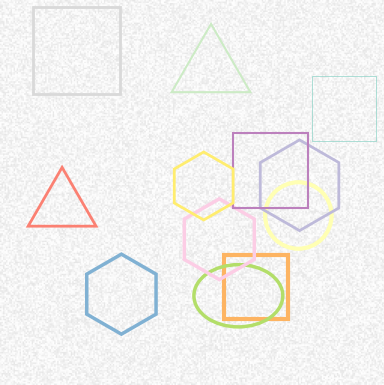[{"shape": "square", "thickness": 0.5, "radius": 0.42, "center": [0.893, 0.718]}, {"shape": "circle", "thickness": 3, "radius": 0.43, "center": [0.775, 0.44]}, {"shape": "hexagon", "thickness": 2, "radius": 0.59, "center": [0.778, 0.519]}, {"shape": "triangle", "thickness": 2, "radius": 0.51, "center": [0.161, 0.463]}, {"shape": "hexagon", "thickness": 2.5, "radius": 0.52, "center": [0.315, 0.236]}, {"shape": "square", "thickness": 3, "radius": 0.41, "center": [0.665, 0.255]}, {"shape": "oval", "thickness": 2.5, "radius": 0.58, "center": [0.619, 0.232]}, {"shape": "hexagon", "thickness": 2.5, "radius": 0.52, "center": [0.57, 0.379]}, {"shape": "square", "thickness": 2, "radius": 0.56, "center": [0.199, 0.868]}, {"shape": "square", "thickness": 1.5, "radius": 0.49, "center": [0.703, 0.557]}, {"shape": "triangle", "thickness": 1.5, "radius": 0.59, "center": [0.548, 0.82]}, {"shape": "hexagon", "thickness": 2, "radius": 0.44, "center": [0.529, 0.517]}]